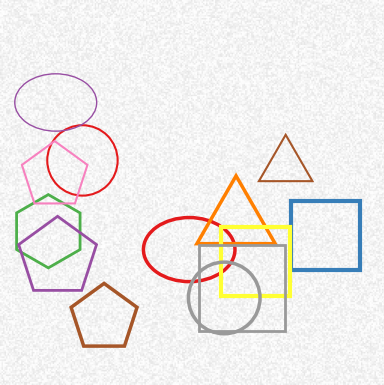[{"shape": "circle", "thickness": 1.5, "radius": 0.46, "center": [0.214, 0.583]}, {"shape": "oval", "thickness": 2.5, "radius": 0.59, "center": [0.491, 0.352]}, {"shape": "square", "thickness": 3, "radius": 0.45, "center": [0.846, 0.388]}, {"shape": "hexagon", "thickness": 2, "radius": 0.48, "center": [0.126, 0.399]}, {"shape": "oval", "thickness": 1, "radius": 0.53, "center": [0.145, 0.734]}, {"shape": "pentagon", "thickness": 2, "radius": 0.53, "center": [0.15, 0.332]}, {"shape": "triangle", "thickness": 2.5, "radius": 0.59, "center": [0.613, 0.426]}, {"shape": "square", "thickness": 3, "radius": 0.45, "center": [0.664, 0.322]}, {"shape": "triangle", "thickness": 1.5, "radius": 0.4, "center": [0.742, 0.57]}, {"shape": "pentagon", "thickness": 2.5, "radius": 0.45, "center": [0.27, 0.174]}, {"shape": "pentagon", "thickness": 1.5, "radius": 0.45, "center": [0.142, 0.544]}, {"shape": "square", "thickness": 2, "radius": 0.56, "center": [0.628, 0.253]}, {"shape": "circle", "thickness": 2.5, "radius": 0.47, "center": [0.582, 0.226]}]